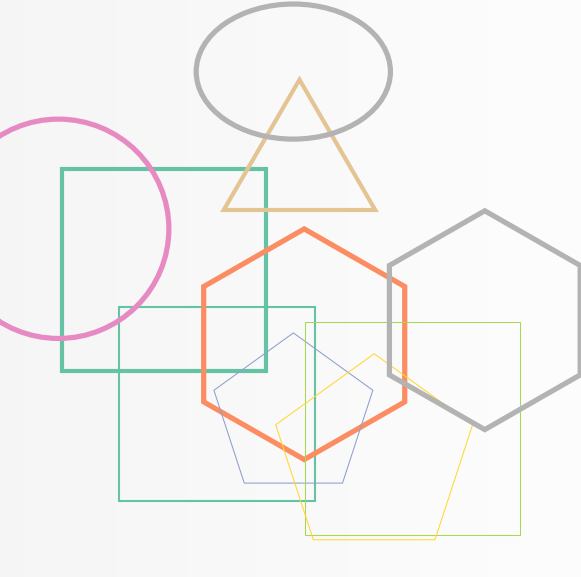[{"shape": "square", "thickness": 1, "radius": 0.84, "center": [0.374, 0.299]}, {"shape": "square", "thickness": 2, "radius": 0.88, "center": [0.283, 0.532]}, {"shape": "hexagon", "thickness": 2.5, "radius": 1.0, "center": [0.523, 0.403]}, {"shape": "pentagon", "thickness": 0.5, "radius": 0.72, "center": [0.505, 0.279]}, {"shape": "circle", "thickness": 2.5, "radius": 0.95, "center": [0.101, 0.603]}, {"shape": "square", "thickness": 0.5, "radius": 0.92, "center": [0.71, 0.257]}, {"shape": "pentagon", "thickness": 0.5, "radius": 0.89, "center": [0.644, 0.209]}, {"shape": "triangle", "thickness": 2, "radius": 0.75, "center": [0.515, 0.711]}, {"shape": "hexagon", "thickness": 2.5, "radius": 0.95, "center": [0.834, 0.445]}, {"shape": "oval", "thickness": 2.5, "radius": 0.84, "center": [0.505, 0.875]}]